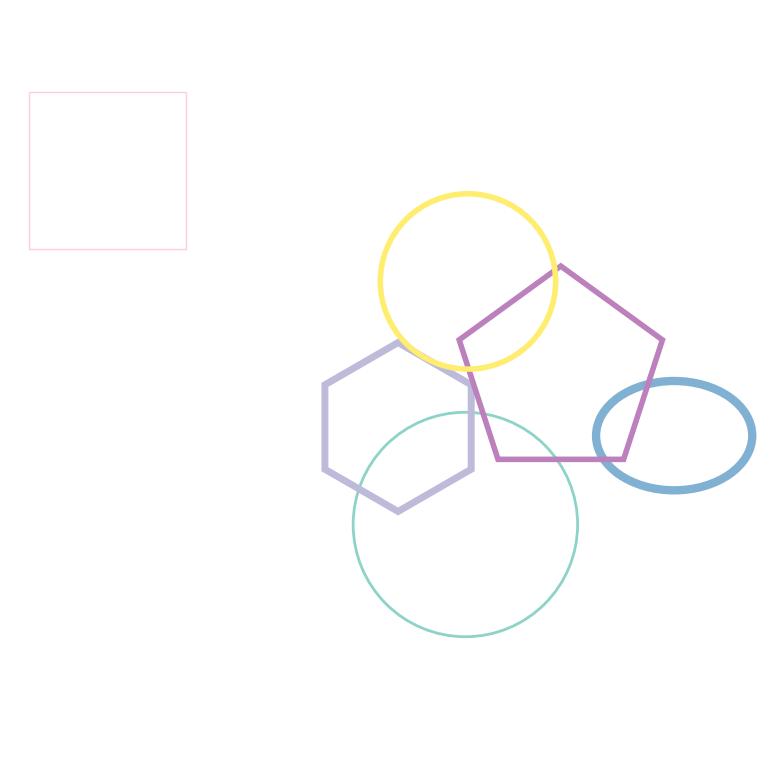[{"shape": "circle", "thickness": 1, "radius": 0.73, "center": [0.604, 0.319]}, {"shape": "hexagon", "thickness": 2.5, "radius": 0.55, "center": [0.517, 0.445]}, {"shape": "oval", "thickness": 3, "radius": 0.51, "center": [0.876, 0.434]}, {"shape": "square", "thickness": 0.5, "radius": 0.51, "center": [0.14, 0.779]}, {"shape": "pentagon", "thickness": 2, "radius": 0.69, "center": [0.728, 0.516]}, {"shape": "circle", "thickness": 2, "radius": 0.57, "center": [0.608, 0.634]}]